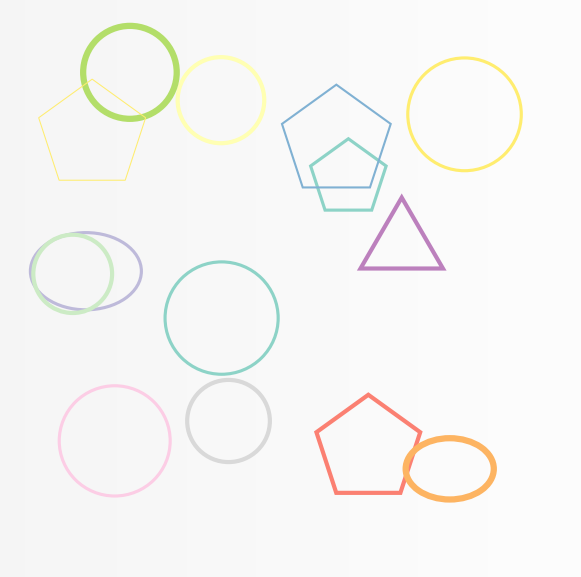[{"shape": "circle", "thickness": 1.5, "radius": 0.49, "center": [0.381, 0.448]}, {"shape": "pentagon", "thickness": 1.5, "radius": 0.34, "center": [0.599, 0.691]}, {"shape": "circle", "thickness": 2, "radius": 0.37, "center": [0.38, 0.826]}, {"shape": "oval", "thickness": 1.5, "radius": 0.48, "center": [0.148, 0.53]}, {"shape": "pentagon", "thickness": 2, "radius": 0.47, "center": [0.634, 0.222]}, {"shape": "pentagon", "thickness": 1, "radius": 0.49, "center": [0.579, 0.754]}, {"shape": "oval", "thickness": 3, "radius": 0.38, "center": [0.774, 0.187]}, {"shape": "circle", "thickness": 3, "radius": 0.4, "center": [0.224, 0.874]}, {"shape": "circle", "thickness": 1.5, "radius": 0.48, "center": [0.197, 0.236]}, {"shape": "circle", "thickness": 2, "radius": 0.36, "center": [0.393, 0.27]}, {"shape": "triangle", "thickness": 2, "radius": 0.41, "center": [0.691, 0.575]}, {"shape": "circle", "thickness": 2, "radius": 0.34, "center": [0.125, 0.525]}, {"shape": "pentagon", "thickness": 0.5, "radius": 0.48, "center": [0.159, 0.765]}, {"shape": "circle", "thickness": 1.5, "radius": 0.49, "center": [0.799, 0.801]}]